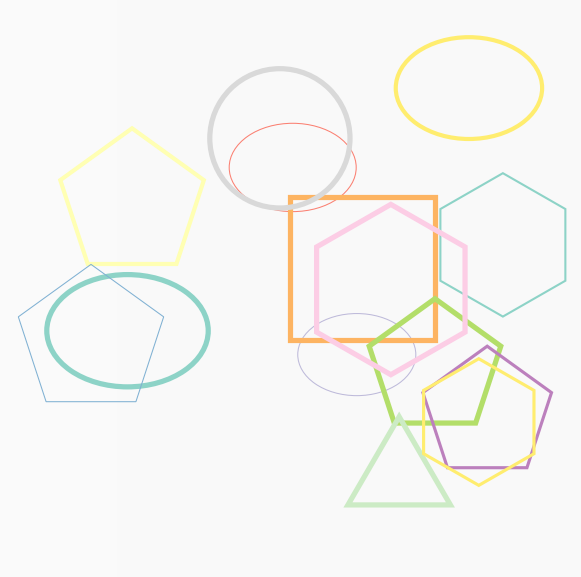[{"shape": "oval", "thickness": 2.5, "radius": 0.69, "center": [0.219, 0.426]}, {"shape": "hexagon", "thickness": 1, "radius": 0.62, "center": [0.865, 0.575]}, {"shape": "pentagon", "thickness": 2, "radius": 0.65, "center": [0.227, 0.647]}, {"shape": "oval", "thickness": 0.5, "radius": 0.51, "center": [0.614, 0.385]}, {"shape": "oval", "thickness": 0.5, "radius": 0.55, "center": [0.504, 0.709]}, {"shape": "pentagon", "thickness": 0.5, "radius": 0.66, "center": [0.157, 0.41]}, {"shape": "square", "thickness": 2.5, "radius": 0.62, "center": [0.624, 0.534]}, {"shape": "pentagon", "thickness": 2.5, "radius": 0.6, "center": [0.748, 0.363]}, {"shape": "hexagon", "thickness": 2.5, "radius": 0.74, "center": [0.672, 0.498]}, {"shape": "circle", "thickness": 2.5, "radius": 0.6, "center": [0.482, 0.76]}, {"shape": "pentagon", "thickness": 1.5, "radius": 0.58, "center": [0.838, 0.283]}, {"shape": "triangle", "thickness": 2.5, "radius": 0.51, "center": [0.687, 0.176]}, {"shape": "hexagon", "thickness": 1.5, "radius": 0.55, "center": [0.824, 0.268]}, {"shape": "oval", "thickness": 2, "radius": 0.63, "center": [0.807, 0.847]}]